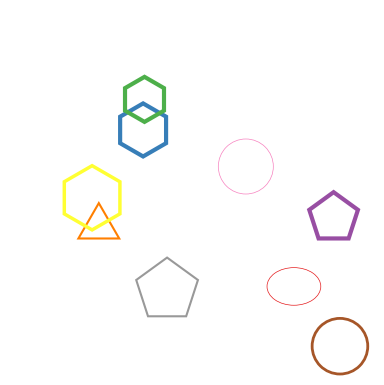[{"shape": "oval", "thickness": 0.5, "radius": 0.35, "center": [0.763, 0.256]}, {"shape": "hexagon", "thickness": 3, "radius": 0.34, "center": [0.372, 0.662]}, {"shape": "hexagon", "thickness": 3, "radius": 0.29, "center": [0.375, 0.742]}, {"shape": "pentagon", "thickness": 3, "radius": 0.33, "center": [0.867, 0.434]}, {"shape": "triangle", "thickness": 1.5, "radius": 0.31, "center": [0.257, 0.411]}, {"shape": "hexagon", "thickness": 2.5, "radius": 0.42, "center": [0.239, 0.486]}, {"shape": "circle", "thickness": 2, "radius": 0.36, "center": [0.883, 0.101]}, {"shape": "circle", "thickness": 0.5, "radius": 0.36, "center": [0.638, 0.568]}, {"shape": "pentagon", "thickness": 1.5, "radius": 0.42, "center": [0.434, 0.247]}]